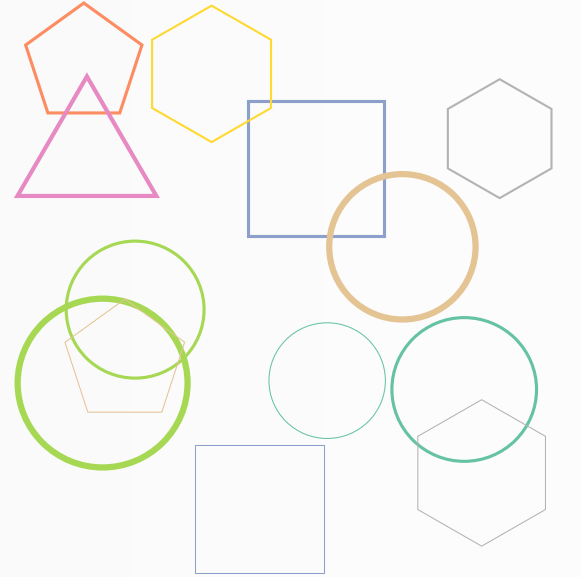[{"shape": "circle", "thickness": 0.5, "radius": 0.5, "center": [0.563, 0.34]}, {"shape": "circle", "thickness": 1.5, "radius": 0.62, "center": [0.799, 0.325]}, {"shape": "pentagon", "thickness": 1.5, "radius": 0.53, "center": [0.144, 0.889]}, {"shape": "square", "thickness": 0.5, "radius": 0.56, "center": [0.446, 0.118]}, {"shape": "square", "thickness": 1.5, "radius": 0.58, "center": [0.544, 0.707]}, {"shape": "triangle", "thickness": 2, "radius": 0.69, "center": [0.15, 0.729]}, {"shape": "circle", "thickness": 3, "radius": 0.73, "center": [0.177, 0.336]}, {"shape": "circle", "thickness": 1.5, "radius": 0.59, "center": [0.232, 0.463]}, {"shape": "hexagon", "thickness": 1, "radius": 0.59, "center": [0.364, 0.871]}, {"shape": "pentagon", "thickness": 0.5, "radius": 0.54, "center": [0.215, 0.373]}, {"shape": "circle", "thickness": 3, "radius": 0.63, "center": [0.692, 0.572]}, {"shape": "hexagon", "thickness": 0.5, "radius": 0.63, "center": [0.829, 0.18]}, {"shape": "hexagon", "thickness": 1, "radius": 0.51, "center": [0.86, 0.759]}]